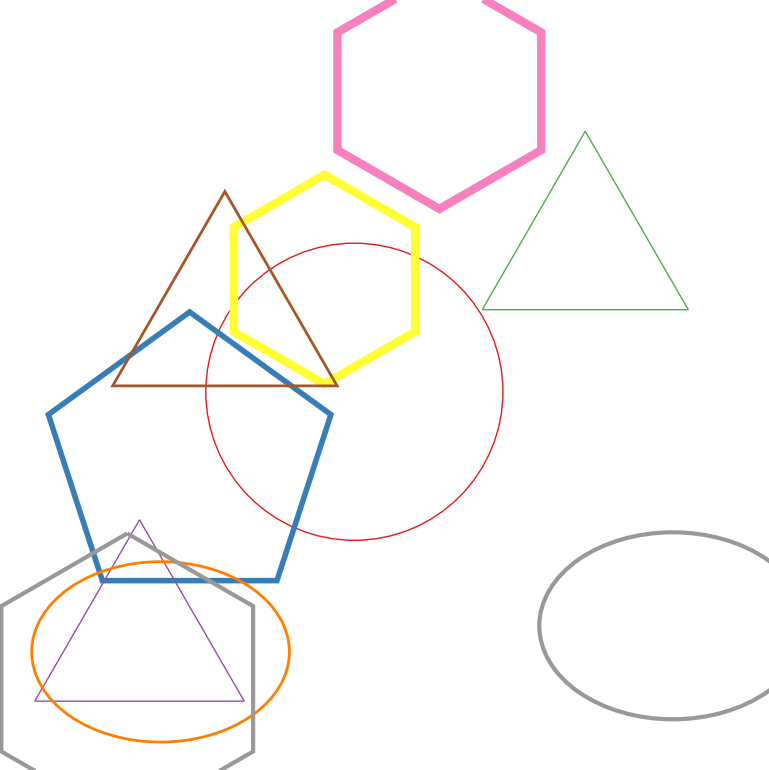[{"shape": "circle", "thickness": 0.5, "radius": 0.96, "center": [0.46, 0.491]}, {"shape": "pentagon", "thickness": 2, "radius": 0.96, "center": [0.246, 0.402]}, {"shape": "triangle", "thickness": 0.5, "radius": 0.77, "center": [0.76, 0.675]}, {"shape": "triangle", "thickness": 0.5, "radius": 0.79, "center": [0.181, 0.168]}, {"shape": "oval", "thickness": 1, "radius": 0.84, "center": [0.209, 0.153]}, {"shape": "hexagon", "thickness": 3, "radius": 0.68, "center": [0.421, 0.637]}, {"shape": "triangle", "thickness": 1, "radius": 0.84, "center": [0.292, 0.583]}, {"shape": "hexagon", "thickness": 3, "radius": 0.76, "center": [0.571, 0.881]}, {"shape": "hexagon", "thickness": 1.5, "radius": 0.94, "center": [0.165, 0.118]}, {"shape": "oval", "thickness": 1.5, "radius": 0.87, "center": [0.874, 0.187]}]